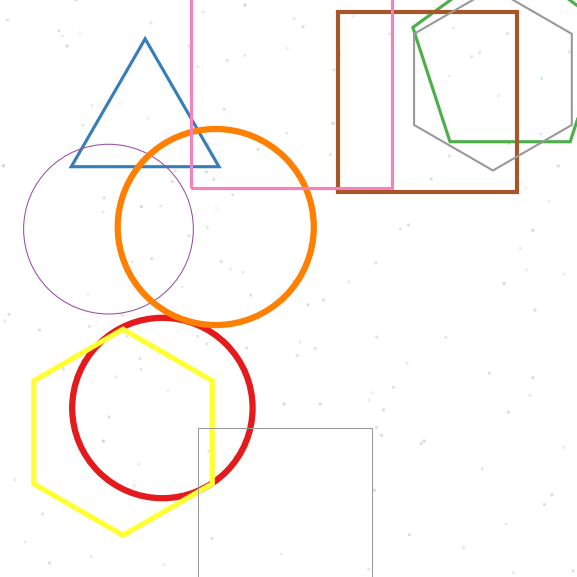[{"shape": "circle", "thickness": 3, "radius": 0.78, "center": [0.281, 0.293]}, {"shape": "triangle", "thickness": 1.5, "radius": 0.74, "center": [0.251, 0.784]}, {"shape": "pentagon", "thickness": 1.5, "radius": 0.89, "center": [0.883, 0.897]}, {"shape": "circle", "thickness": 0.5, "radius": 0.73, "center": [0.188, 0.602]}, {"shape": "circle", "thickness": 3, "radius": 0.85, "center": [0.374, 0.606]}, {"shape": "hexagon", "thickness": 2.5, "radius": 0.89, "center": [0.213, 0.251]}, {"shape": "square", "thickness": 2, "radius": 0.78, "center": [0.74, 0.822]}, {"shape": "square", "thickness": 1.5, "radius": 0.87, "center": [0.505, 0.848]}, {"shape": "square", "thickness": 0.5, "radius": 0.75, "center": [0.493, 0.108]}, {"shape": "hexagon", "thickness": 1, "radius": 0.79, "center": [0.854, 0.862]}]